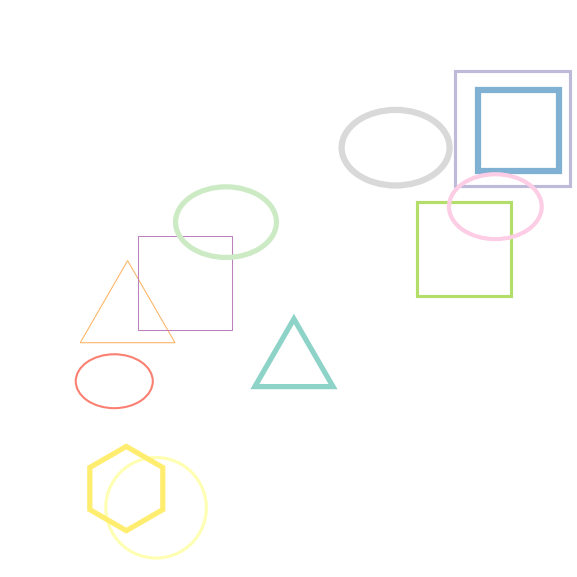[{"shape": "triangle", "thickness": 2.5, "radius": 0.39, "center": [0.509, 0.369]}, {"shape": "circle", "thickness": 1.5, "radius": 0.44, "center": [0.27, 0.12]}, {"shape": "square", "thickness": 1.5, "radius": 0.5, "center": [0.888, 0.776]}, {"shape": "oval", "thickness": 1, "radius": 0.33, "center": [0.198, 0.339]}, {"shape": "square", "thickness": 3, "radius": 0.35, "center": [0.898, 0.773]}, {"shape": "triangle", "thickness": 0.5, "radius": 0.47, "center": [0.221, 0.453]}, {"shape": "square", "thickness": 1.5, "radius": 0.41, "center": [0.804, 0.568]}, {"shape": "oval", "thickness": 2, "radius": 0.4, "center": [0.858, 0.641]}, {"shape": "oval", "thickness": 3, "radius": 0.47, "center": [0.685, 0.743]}, {"shape": "square", "thickness": 0.5, "radius": 0.41, "center": [0.321, 0.508]}, {"shape": "oval", "thickness": 2.5, "radius": 0.44, "center": [0.391, 0.614]}, {"shape": "hexagon", "thickness": 2.5, "radius": 0.36, "center": [0.219, 0.153]}]